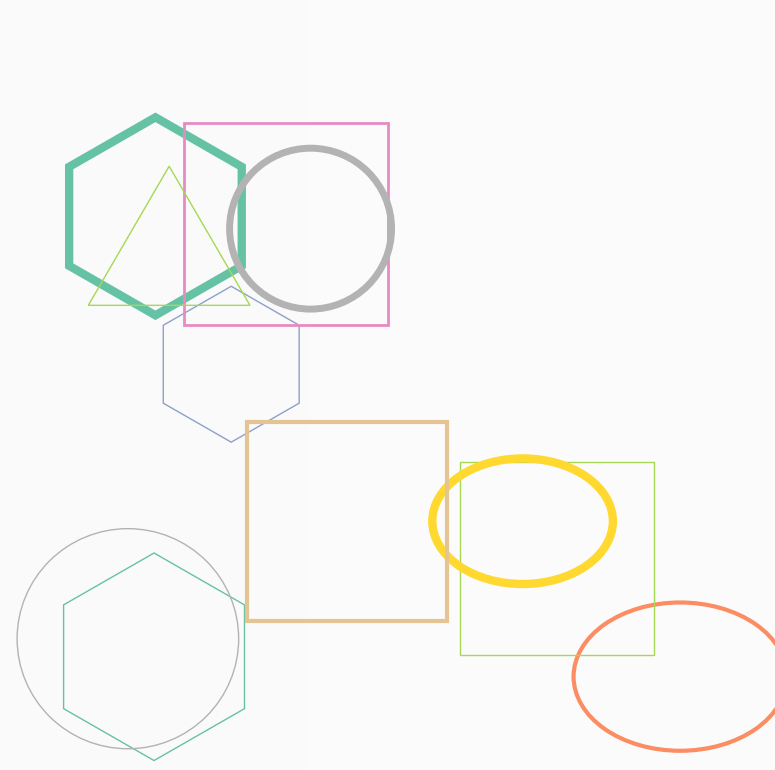[{"shape": "hexagon", "thickness": 3, "radius": 0.64, "center": [0.201, 0.719]}, {"shape": "hexagon", "thickness": 0.5, "radius": 0.67, "center": [0.199, 0.147]}, {"shape": "oval", "thickness": 1.5, "radius": 0.69, "center": [0.878, 0.121]}, {"shape": "hexagon", "thickness": 0.5, "radius": 0.51, "center": [0.298, 0.527]}, {"shape": "square", "thickness": 1, "radius": 0.66, "center": [0.369, 0.709]}, {"shape": "triangle", "thickness": 0.5, "radius": 0.6, "center": [0.218, 0.664]}, {"shape": "square", "thickness": 0.5, "radius": 0.63, "center": [0.719, 0.275]}, {"shape": "oval", "thickness": 3, "radius": 0.58, "center": [0.674, 0.323]}, {"shape": "square", "thickness": 1.5, "radius": 0.64, "center": [0.448, 0.323]}, {"shape": "circle", "thickness": 0.5, "radius": 0.71, "center": [0.165, 0.171]}, {"shape": "circle", "thickness": 2.5, "radius": 0.52, "center": [0.401, 0.703]}]